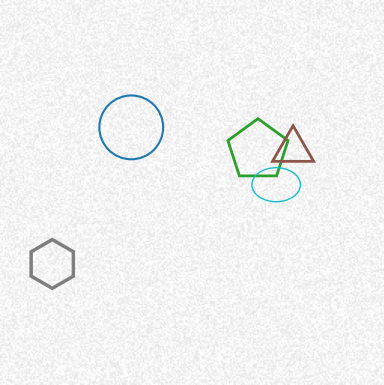[{"shape": "circle", "thickness": 1.5, "radius": 0.41, "center": [0.341, 0.669]}, {"shape": "pentagon", "thickness": 2, "radius": 0.41, "center": [0.67, 0.61]}, {"shape": "triangle", "thickness": 2, "radius": 0.31, "center": [0.761, 0.612]}, {"shape": "hexagon", "thickness": 2.5, "radius": 0.32, "center": [0.136, 0.314]}, {"shape": "oval", "thickness": 1, "radius": 0.32, "center": [0.717, 0.52]}]